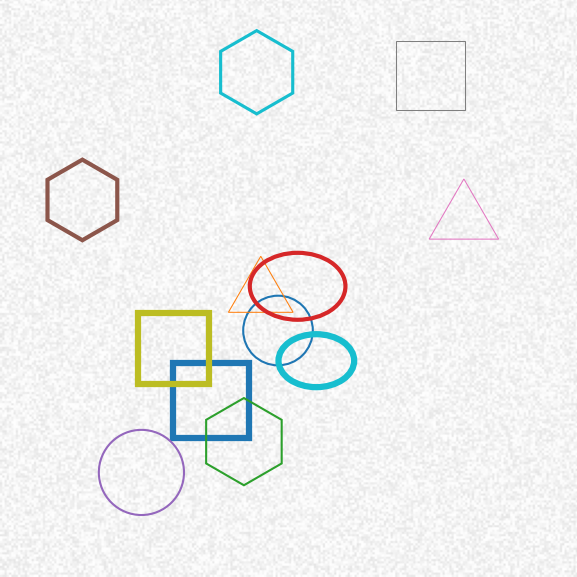[{"shape": "circle", "thickness": 1, "radius": 0.3, "center": [0.481, 0.427]}, {"shape": "square", "thickness": 3, "radius": 0.33, "center": [0.366, 0.306]}, {"shape": "triangle", "thickness": 0.5, "radius": 0.32, "center": [0.452, 0.491]}, {"shape": "hexagon", "thickness": 1, "radius": 0.38, "center": [0.422, 0.234]}, {"shape": "oval", "thickness": 2, "radius": 0.41, "center": [0.515, 0.503]}, {"shape": "circle", "thickness": 1, "radius": 0.37, "center": [0.245, 0.181]}, {"shape": "hexagon", "thickness": 2, "radius": 0.35, "center": [0.143, 0.653]}, {"shape": "triangle", "thickness": 0.5, "radius": 0.35, "center": [0.803, 0.62]}, {"shape": "square", "thickness": 0.5, "radius": 0.3, "center": [0.745, 0.869]}, {"shape": "square", "thickness": 3, "radius": 0.31, "center": [0.3, 0.396]}, {"shape": "oval", "thickness": 3, "radius": 0.33, "center": [0.548, 0.375]}, {"shape": "hexagon", "thickness": 1.5, "radius": 0.36, "center": [0.444, 0.874]}]